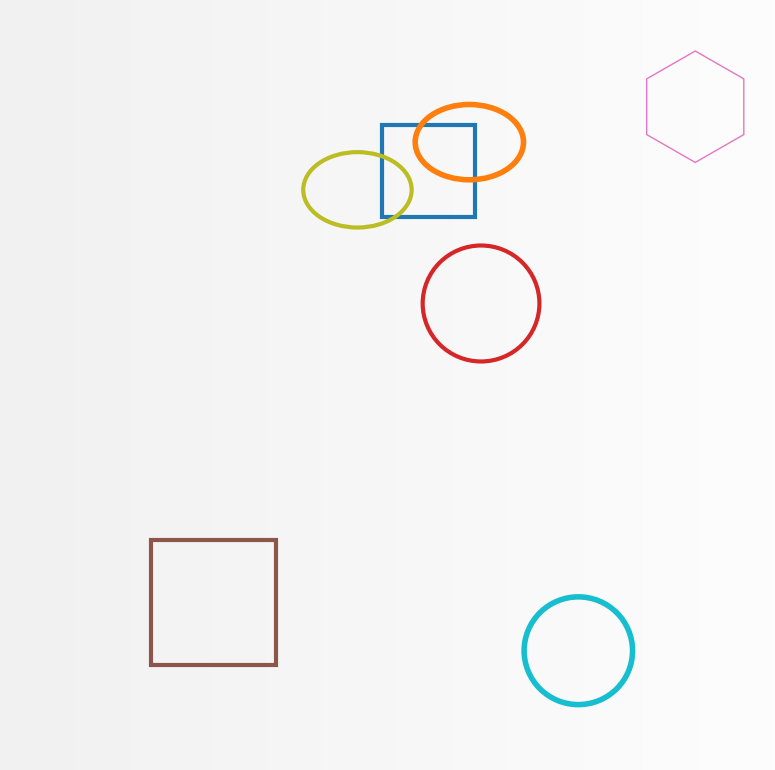[{"shape": "square", "thickness": 1.5, "radius": 0.3, "center": [0.553, 0.777]}, {"shape": "oval", "thickness": 2, "radius": 0.35, "center": [0.606, 0.815]}, {"shape": "circle", "thickness": 1.5, "radius": 0.38, "center": [0.621, 0.606]}, {"shape": "square", "thickness": 1.5, "radius": 0.4, "center": [0.275, 0.218]}, {"shape": "hexagon", "thickness": 0.5, "radius": 0.36, "center": [0.897, 0.861]}, {"shape": "oval", "thickness": 1.5, "radius": 0.35, "center": [0.461, 0.753]}, {"shape": "circle", "thickness": 2, "radius": 0.35, "center": [0.746, 0.155]}]